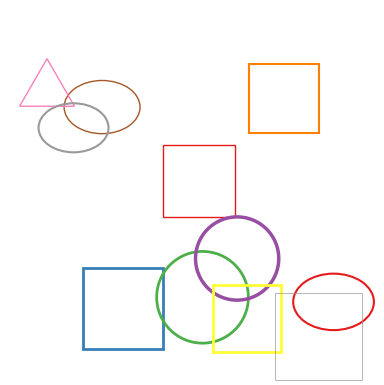[{"shape": "square", "thickness": 1, "radius": 0.47, "center": [0.516, 0.529]}, {"shape": "oval", "thickness": 1.5, "radius": 0.52, "center": [0.866, 0.216]}, {"shape": "square", "thickness": 2, "radius": 0.52, "center": [0.319, 0.199]}, {"shape": "circle", "thickness": 2, "radius": 0.6, "center": [0.526, 0.228]}, {"shape": "circle", "thickness": 2.5, "radius": 0.54, "center": [0.616, 0.329]}, {"shape": "square", "thickness": 1.5, "radius": 0.45, "center": [0.738, 0.744]}, {"shape": "square", "thickness": 2, "radius": 0.44, "center": [0.641, 0.173]}, {"shape": "oval", "thickness": 1, "radius": 0.49, "center": [0.265, 0.722]}, {"shape": "triangle", "thickness": 1, "radius": 0.41, "center": [0.122, 0.765]}, {"shape": "square", "thickness": 0.5, "radius": 0.56, "center": [0.827, 0.126]}, {"shape": "oval", "thickness": 1.5, "radius": 0.45, "center": [0.191, 0.668]}]